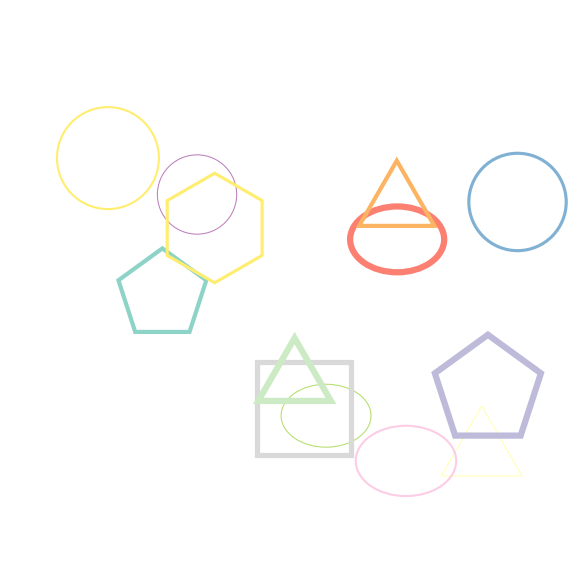[{"shape": "pentagon", "thickness": 2, "radius": 0.4, "center": [0.281, 0.489]}, {"shape": "triangle", "thickness": 0.5, "radius": 0.4, "center": [0.834, 0.215]}, {"shape": "pentagon", "thickness": 3, "radius": 0.48, "center": [0.845, 0.323]}, {"shape": "oval", "thickness": 3, "radius": 0.41, "center": [0.688, 0.585]}, {"shape": "circle", "thickness": 1.5, "radius": 0.42, "center": [0.896, 0.649]}, {"shape": "triangle", "thickness": 2, "radius": 0.38, "center": [0.687, 0.646]}, {"shape": "oval", "thickness": 0.5, "radius": 0.39, "center": [0.565, 0.279]}, {"shape": "oval", "thickness": 1, "radius": 0.43, "center": [0.703, 0.201]}, {"shape": "square", "thickness": 2.5, "radius": 0.4, "center": [0.527, 0.292]}, {"shape": "circle", "thickness": 0.5, "radius": 0.34, "center": [0.341, 0.662]}, {"shape": "triangle", "thickness": 3, "radius": 0.36, "center": [0.51, 0.341]}, {"shape": "hexagon", "thickness": 1.5, "radius": 0.47, "center": [0.372, 0.604]}, {"shape": "circle", "thickness": 1, "radius": 0.44, "center": [0.187, 0.725]}]